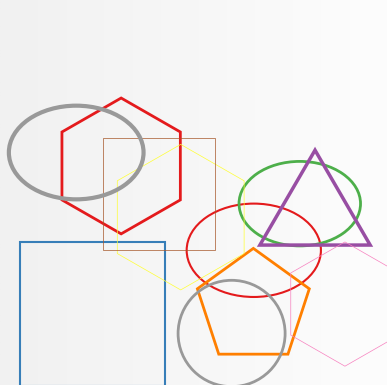[{"shape": "oval", "thickness": 1.5, "radius": 0.87, "center": [0.655, 0.35]}, {"shape": "hexagon", "thickness": 2, "radius": 0.88, "center": [0.313, 0.569]}, {"shape": "square", "thickness": 1.5, "radius": 0.93, "center": [0.238, 0.185]}, {"shape": "oval", "thickness": 2, "radius": 0.78, "center": [0.774, 0.471]}, {"shape": "triangle", "thickness": 2.5, "radius": 0.82, "center": [0.813, 0.446]}, {"shape": "pentagon", "thickness": 2, "radius": 0.76, "center": [0.654, 0.203]}, {"shape": "hexagon", "thickness": 0.5, "radius": 0.94, "center": [0.466, 0.436]}, {"shape": "square", "thickness": 0.5, "radius": 0.72, "center": [0.41, 0.496]}, {"shape": "hexagon", "thickness": 0.5, "radius": 0.81, "center": [0.89, 0.21]}, {"shape": "oval", "thickness": 3, "radius": 0.87, "center": [0.197, 0.604]}, {"shape": "circle", "thickness": 2, "radius": 0.69, "center": [0.598, 0.134]}]